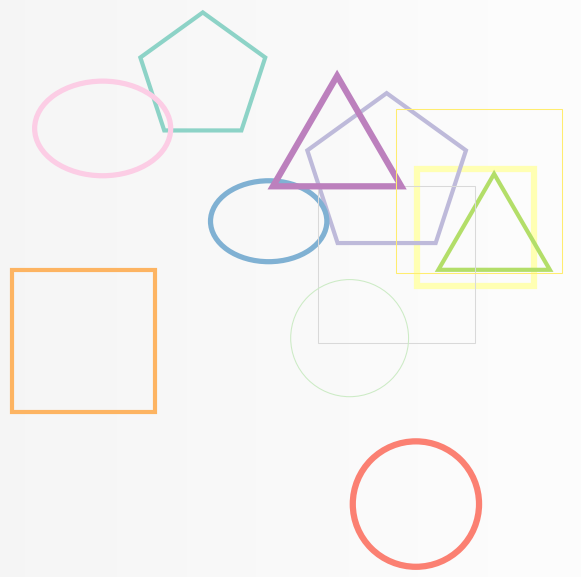[{"shape": "pentagon", "thickness": 2, "radius": 0.56, "center": [0.349, 0.865]}, {"shape": "square", "thickness": 3, "radius": 0.5, "center": [0.818, 0.606]}, {"shape": "pentagon", "thickness": 2, "radius": 0.72, "center": [0.665, 0.694]}, {"shape": "circle", "thickness": 3, "radius": 0.54, "center": [0.716, 0.126]}, {"shape": "oval", "thickness": 2.5, "radius": 0.5, "center": [0.462, 0.616]}, {"shape": "square", "thickness": 2, "radius": 0.61, "center": [0.143, 0.409]}, {"shape": "triangle", "thickness": 2, "radius": 0.55, "center": [0.85, 0.587]}, {"shape": "oval", "thickness": 2.5, "radius": 0.59, "center": [0.177, 0.777]}, {"shape": "square", "thickness": 0.5, "radius": 0.68, "center": [0.683, 0.541]}, {"shape": "triangle", "thickness": 3, "radius": 0.64, "center": [0.58, 0.74]}, {"shape": "circle", "thickness": 0.5, "radius": 0.51, "center": [0.602, 0.414]}, {"shape": "square", "thickness": 0.5, "radius": 0.71, "center": [0.824, 0.669]}]